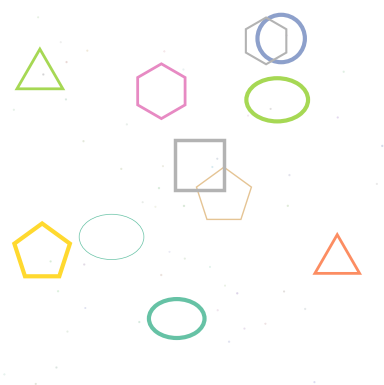[{"shape": "oval", "thickness": 0.5, "radius": 0.42, "center": [0.29, 0.385]}, {"shape": "oval", "thickness": 3, "radius": 0.36, "center": [0.459, 0.173]}, {"shape": "triangle", "thickness": 2, "radius": 0.34, "center": [0.876, 0.323]}, {"shape": "circle", "thickness": 3, "radius": 0.31, "center": [0.73, 0.9]}, {"shape": "hexagon", "thickness": 2, "radius": 0.36, "center": [0.419, 0.763]}, {"shape": "oval", "thickness": 3, "radius": 0.4, "center": [0.72, 0.741]}, {"shape": "triangle", "thickness": 2, "radius": 0.34, "center": [0.104, 0.804]}, {"shape": "pentagon", "thickness": 3, "radius": 0.38, "center": [0.109, 0.344]}, {"shape": "pentagon", "thickness": 1, "radius": 0.38, "center": [0.582, 0.491]}, {"shape": "square", "thickness": 2.5, "radius": 0.32, "center": [0.519, 0.571]}, {"shape": "hexagon", "thickness": 1.5, "radius": 0.3, "center": [0.691, 0.894]}]